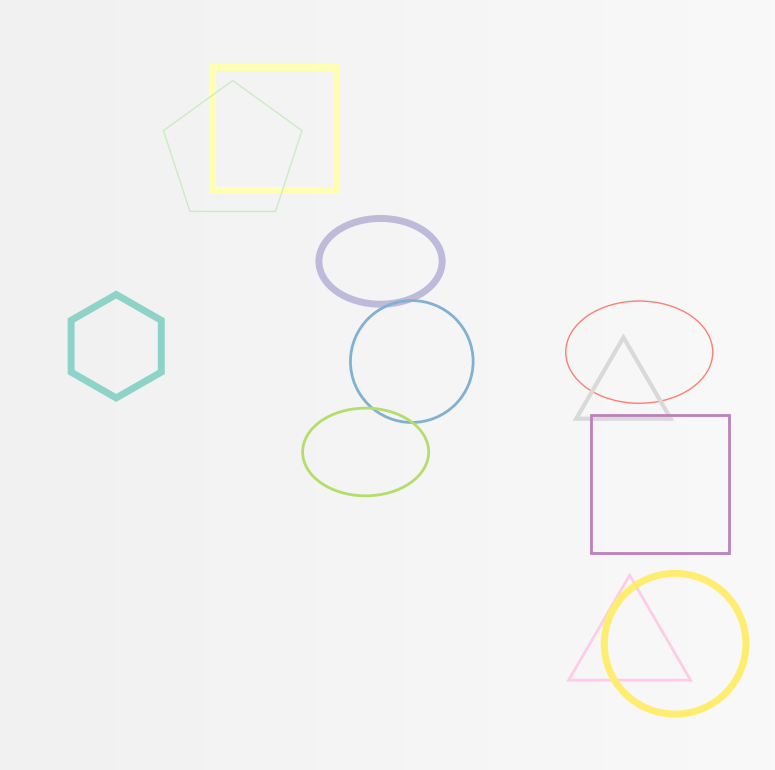[{"shape": "hexagon", "thickness": 2.5, "radius": 0.34, "center": [0.15, 0.55]}, {"shape": "square", "thickness": 2.5, "radius": 0.4, "center": [0.354, 0.833]}, {"shape": "oval", "thickness": 2.5, "radius": 0.4, "center": [0.491, 0.661]}, {"shape": "oval", "thickness": 0.5, "radius": 0.47, "center": [0.825, 0.543]}, {"shape": "circle", "thickness": 1, "radius": 0.4, "center": [0.531, 0.531]}, {"shape": "oval", "thickness": 1, "radius": 0.41, "center": [0.472, 0.413]}, {"shape": "triangle", "thickness": 1, "radius": 0.45, "center": [0.812, 0.162]}, {"shape": "triangle", "thickness": 1.5, "radius": 0.35, "center": [0.804, 0.491]}, {"shape": "square", "thickness": 1, "radius": 0.45, "center": [0.851, 0.371]}, {"shape": "pentagon", "thickness": 0.5, "radius": 0.47, "center": [0.3, 0.801]}, {"shape": "circle", "thickness": 2.5, "radius": 0.46, "center": [0.871, 0.164]}]